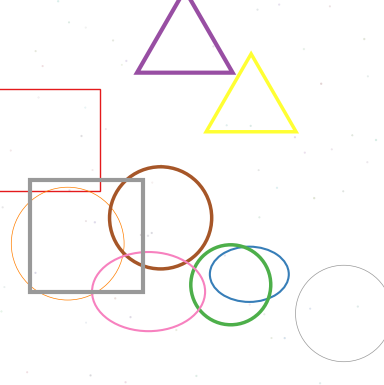[{"shape": "square", "thickness": 1, "radius": 0.66, "center": [0.128, 0.636]}, {"shape": "oval", "thickness": 1.5, "radius": 0.51, "center": [0.648, 0.288]}, {"shape": "circle", "thickness": 2.5, "radius": 0.52, "center": [0.599, 0.26]}, {"shape": "triangle", "thickness": 3, "radius": 0.72, "center": [0.48, 0.883]}, {"shape": "circle", "thickness": 0.5, "radius": 0.73, "center": [0.176, 0.367]}, {"shape": "triangle", "thickness": 2.5, "radius": 0.67, "center": [0.652, 0.725]}, {"shape": "circle", "thickness": 2.5, "radius": 0.66, "center": [0.417, 0.434]}, {"shape": "oval", "thickness": 1.5, "radius": 0.73, "center": [0.386, 0.243]}, {"shape": "circle", "thickness": 0.5, "radius": 0.63, "center": [0.893, 0.186]}, {"shape": "square", "thickness": 3, "radius": 0.73, "center": [0.225, 0.386]}]